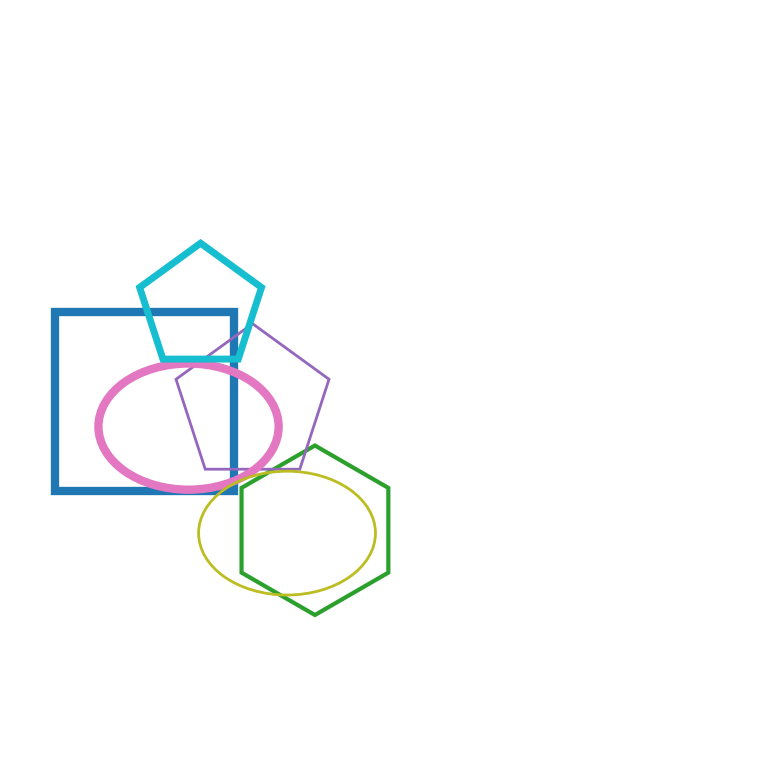[{"shape": "square", "thickness": 3, "radius": 0.58, "center": [0.188, 0.478]}, {"shape": "hexagon", "thickness": 1.5, "radius": 0.55, "center": [0.409, 0.311]}, {"shape": "pentagon", "thickness": 1, "radius": 0.52, "center": [0.328, 0.475]}, {"shape": "oval", "thickness": 3, "radius": 0.59, "center": [0.245, 0.446]}, {"shape": "oval", "thickness": 1, "radius": 0.57, "center": [0.373, 0.308]}, {"shape": "pentagon", "thickness": 2.5, "radius": 0.42, "center": [0.261, 0.601]}]